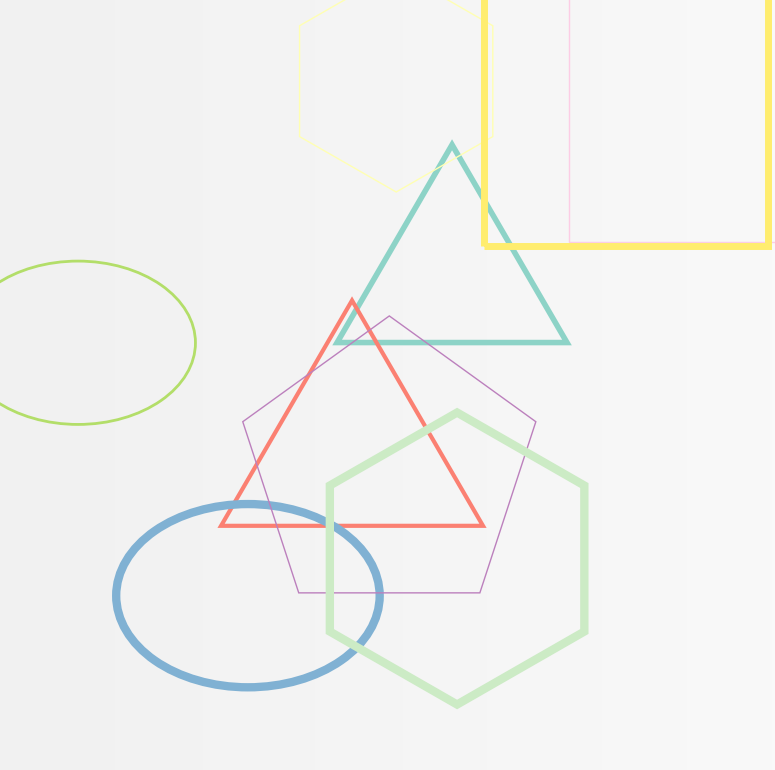[{"shape": "triangle", "thickness": 2, "radius": 0.86, "center": [0.583, 0.641]}, {"shape": "hexagon", "thickness": 0.5, "radius": 0.72, "center": [0.511, 0.895]}, {"shape": "triangle", "thickness": 1.5, "radius": 0.98, "center": [0.454, 0.415]}, {"shape": "oval", "thickness": 3, "radius": 0.85, "center": [0.32, 0.226]}, {"shape": "oval", "thickness": 1, "radius": 0.76, "center": [0.101, 0.555]}, {"shape": "square", "thickness": 0.5, "radius": 0.81, "center": [0.897, 0.848]}, {"shape": "pentagon", "thickness": 0.5, "radius": 0.99, "center": [0.502, 0.391]}, {"shape": "hexagon", "thickness": 3, "radius": 0.95, "center": [0.59, 0.275]}, {"shape": "square", "thickness": 2.5, "radius": 0.92, "center": [0.808, 0.864]}]